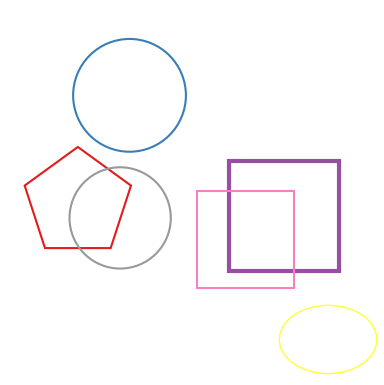[{"shape": "pentagon", "thickness": 1.5, "radius": 0.73, "center": [0.202, 0.473]}, {"shape": "circle", "thickness": 1.5, "radius": 0.73, "center": [0.336, 0.752]}, {"shape": "square", "thickness": 3, "radius": 0.71, "center": [0.737, 0.44]}, {"shape": "oval", "thickness": 1, "radius": 0.63, "center": [0.852, 0.118]}, {"shape": "square", "thickness": 1.5, "radius": 0.63, "center": [0.638, 0.378]}, {"shape": "circle", "thickness": 1.5, "radius": 0.66, "center": [0.312, 0.434]}]